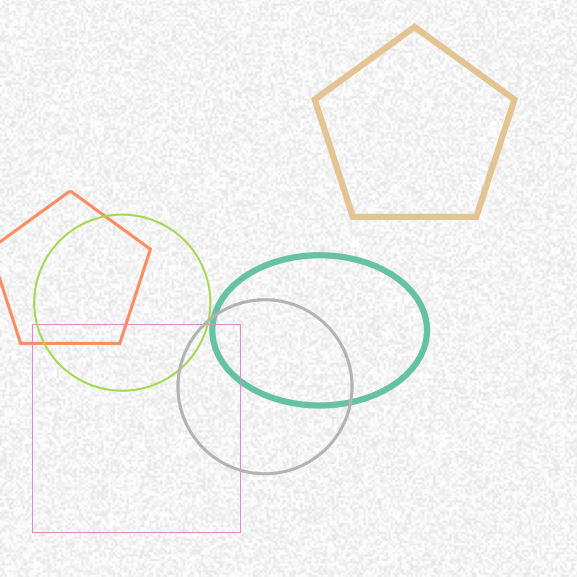[{"shape": "oval", "thickness": 3, "radius": 0.93, "center": [0.554, 0.427]}, {"shape": "pentagon", "thickness": 1.5, "radius": 0.73, "center": [0.122, 0.523]}, {"shape": "square", "thickness": 0.5, "radius": 0.9, "center": [0.235, 0.258]}, {"shape": "circle", "thickness": 1, "radius": 0.76, "center": [0.212, 0.475]}, {"shape": "pentagon", "thickness": 3, "radius": 0.91, "center": [0.718, 0.771]}, {"shape": "circle", "thickness": 1.5, "radius": 0.75, "center": [0.459, 0.329]}]